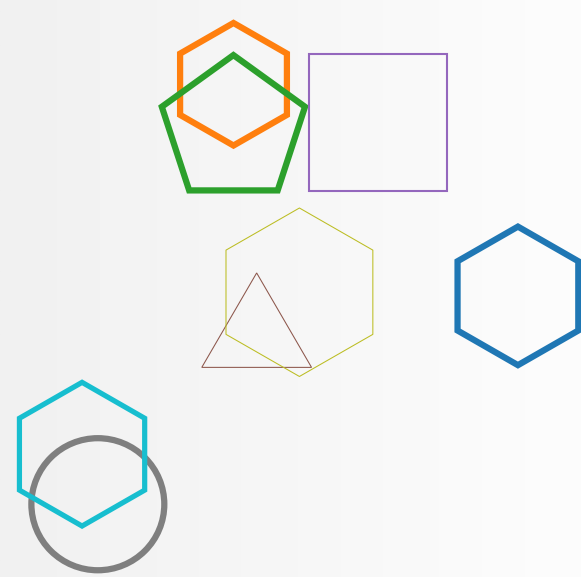[{"shape": "hexagon", "thickness": 3, "radius": 0.6, "center": [0.891, 0.487]}, {"shape": "hexagon", "thickness": 3, "radius": 0.53, "center": [0.402, 0.853]}, {"shape": "pentagon", "thickness": 3, "radius": 0.65, "center": [0.402, 0.774]}, {"shape": "square", "thickness": 1, "radius": 0.59, "center": [0.65, 0.787]}, {"shape": "triangle", "thickness": 0.5, "radius": 0.55, "center": [0.442, 0.417]}, {"shape": "circle", "thickness": 3, "radius": 0.57, "center": [0.168, 0.126]}, {"shape": "hexagon", "thickness": 0.5, "radius": 0.73, "center": [0.515, 0.493]}, {"shape": "hexagon", "thickness": 2.5, "radius": 0.62, "center": [0.141, 0.213]}]